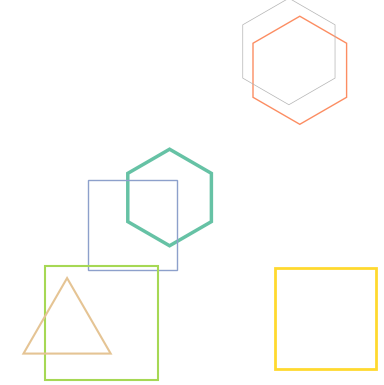[{"shape": "hexagon", "thickness": 2.5, "radius": 0.63, "center": [0.44, 0.487]}, {"shape": "hexagon", "thickness": 1, "radius": 0.7, "center": [0.779, 0.817]}, {"shape": "square", "thickness": 1, "radius": 0.58, "center": [0.345, 0.416]}, {"shape": "square", "thickness": 1.5, "radius": 0.73, "center": [0.263, 0.161]}, {"shape": "square", "thickness": 2, "radius": 0.65, "center": [0.846, 0.173]}, {"shape": "triangle", "thickness": 1.5, "radius": 0.65, "center": [0.174, 0.147]}, {"shape": "hexagon", "thickness": 0.5, "radius": 0.69, "center": [0.75, 0.866]}]